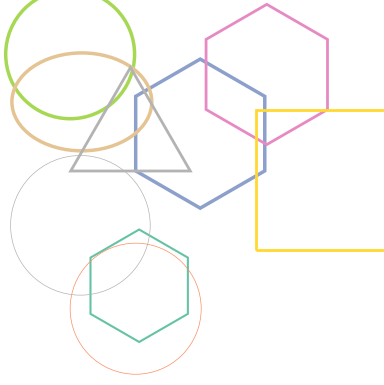[{"shape": "hexagon", "thickness": 1.5, "radius": 0.73, "center": [0.362, 0.258]}, {"shape": "circle", "thickness": 0.5, "radius": 0.85, "center": [0.352, 0.198]}, {"shape": "hexagon", "thickness": 2.5, "radius": 0.97, "center": [0.52, 0.653]}, {"shape": "hexagon", "thickness": 2, "radius": 0.91, "center": [0.693, 0.807]}, {"shape": "circle", "thickness": 2.5, "radius": 0.84, "center": [0.182, 0.859]}, {"shape": "square", "thickness": 2, "radius": 0.91, "center": [0.846, 0.532]}, {"shape": "oval", "thickness": 2.5, "radius": 0.91, "center": [0.213, 0.735]}, {"shape": "circle", "thickness": 0.5, "radius": 0.91, "center": [0.209, 0.415]}, {"shape": "triangle", "thickness": 2, "radius": 0.9, "center": [0.339, 0.645]}]